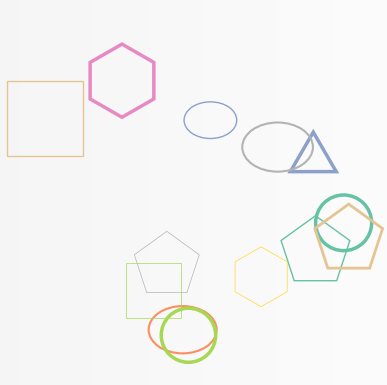[{"shape": "pentagon", "thickness": 1, "radius": 0.47, "center": [0.814, 0.346]}, {"shape": "circle", "thickness": 2.5, "radius": 0.36, "center": [0.887, 0.421]}, {"shape": "oval", "thickness": 1.5, "radius": 0.44, "center": [0.471, 0.144]}, {"shape": "triangle", "thickness": 2.5, "radius": 0.34, "center": [0.808, 0.588]}, {"shape": "oval", "thickness": 1, "radius": 0.34, "center": [0.543, 0.688]}, {"shape": "hexagon", "thickness": 2.5, "radius": 0.47, "center": [0.315, 0.79]}, {"shape": "circle", "thickness": 2.5, "radius": 0.35, "center": [0.486, 0.129]}, {"shape": "square", "thickness": 0.5, "radius": 0.35, "center": [0.397, 0.245]}, {"shape": "hexagon", "thickness": 0.5, "radius": 0.39, "center": [0.674, 0.281]}, {"shape": "square", "thickness": 1, "radius": 0.49, "center": [0.116, 0.693]}, {"shape": "pentagon", "thickness": 2, "radius": 0.46, "center": [0.9, 0.378]}, {"shape": "oval", "thickness": 1.5, "radius": 0.46, "center": [0.716, 0.618]}, {"shape": "pentagon", "thickness": 0.5, "radius": 0.44, "center": [0.43, 0.311]}]